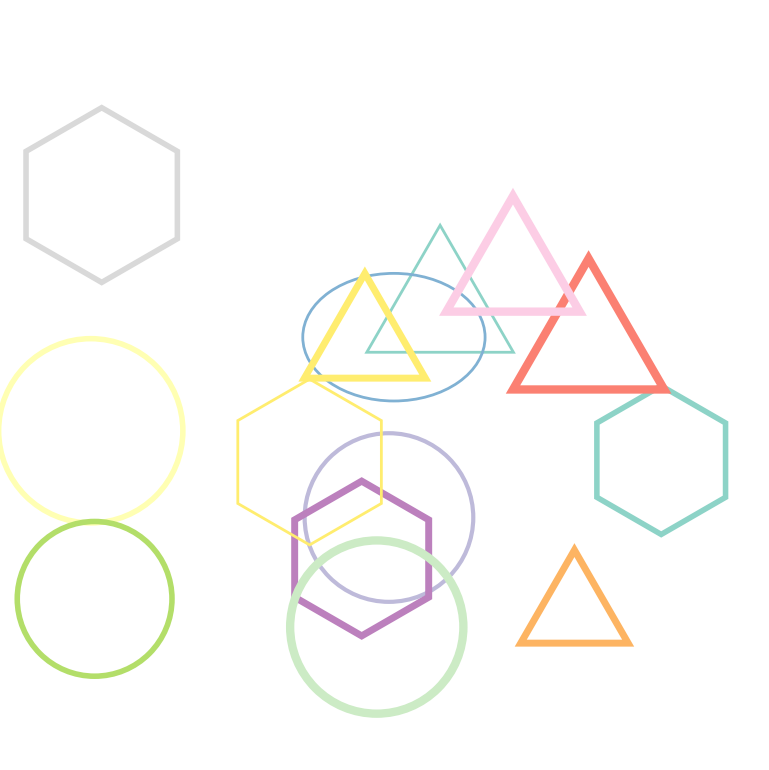[{"shape": "triangle", "thickness": 1, "radius": 0.55, "center": [0.572, 0.597]}, {"shape": "hexagon", "thickness": 2, "radius": 0.48, "center": [0.859, 0.402]}, {"shape": "circle", "thickness": 2, "radius": 0.6, "center": [0.118, 0.441]}, {"shape": "circle", "thickness": 1.5, "radius": 0.55, "center": [0.505, 0.328]}, {"shape": "triangle", "thickness": 3, "radius": 0.57, "center": [0.764, 0.551]}, {"shape": "oval", "thickness": 1, "radius": 0.59, "center": [0.512, 0.562]}, {"shape": "triangle", "thickness": 2.5, "radius": 0.4, "center": [0.746, 0.205]}, {"shape": "circle", "thickness": 2, "radius": 0.5, "center": [0.123, 0.222]}, {"shape": "triangle", "thickness": 3, "radius": 0.5, "center": [0.666, 0.645]}, {"shape": "hexagon", "thickness": 2, "radius": 0.57, "center": [0.132, 0.747]}, {"shape": "hexagon", "thickness": 2.5, "radius": 0.5, "center": [0.47, 0.275]}, {"shape": "circle", "thickness": 3, "radius": 0.56, "center": [0.489, 0.186]}, {"shape": "hexagon", "thickness": 1, "radius": 0.54, "center": [0.402, 0.4]}, {"shape": "triangle", "thickness": 2.5, "radius": 0.45, "center": [0.474, 0.554]}]